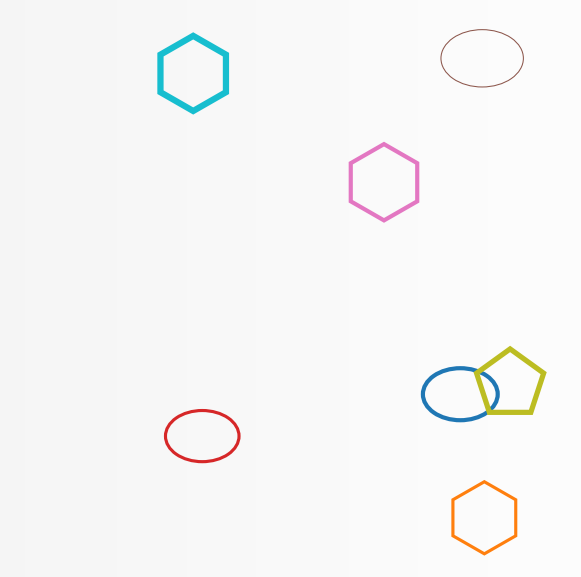[{"shape": "oval", "thickness": 2, "radius": 0.32, "center": [0.792, 0.317]}, {"shape": "hexagon", "thickness": 1.5, "radius": 0.31, "center": [0.833, 0.103]}, {"shape": "oval", "thickness": 1.5, "radius": 0.32, "center": [0.348, 0.244]}, {"shape": "oval", "thickness": 0.5, "radius": 0.35, "center": [0.83, 0.898]}, {"shape": "hexagon", "thickness": 2, "radius": 0.33, "center": [0.661, 0.684]}, {"shape": "pentagon", "thickness": 2.5, "radius": 0.3, "center": [0.878, 0.334]}, {"shape": "hexagon", "thickness": 3, "radius": 0.33, "center": [0.332, 0.872]}]